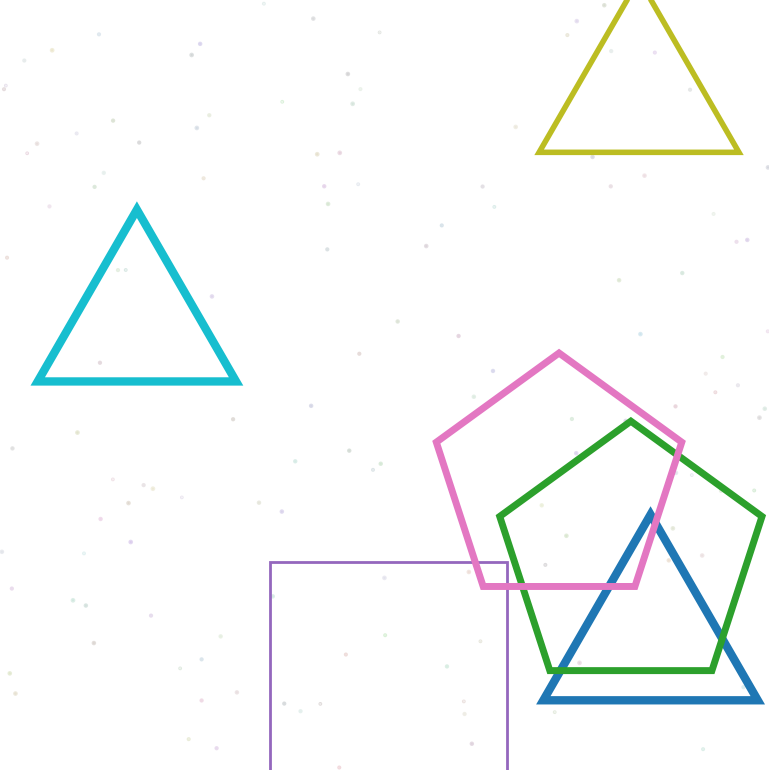[{"shape": "triangle", "thickness": 3, "radius": 0.8, "center": [0.845, 0.171]}, {"shape": "pentagon", "thickness": 2.5, "radius": 0.9, "center": [0.819, 0.274]}, {"shape": "square", "thickness": 1, "radius": 0.77, "center": [0.505, 0.116]}, {"shape": "pentagon", "thickness": 2.5, "radius": 0.84, "center": [0.726, 0.374]}, {"shape": "triangle", "thickness": 2, "radius": 0.75, "center": [0.83, 0.877]}, {"shape": "triangle", "thickness": 3, "radius": 0.74, "center": [0.178, 0.579]}]